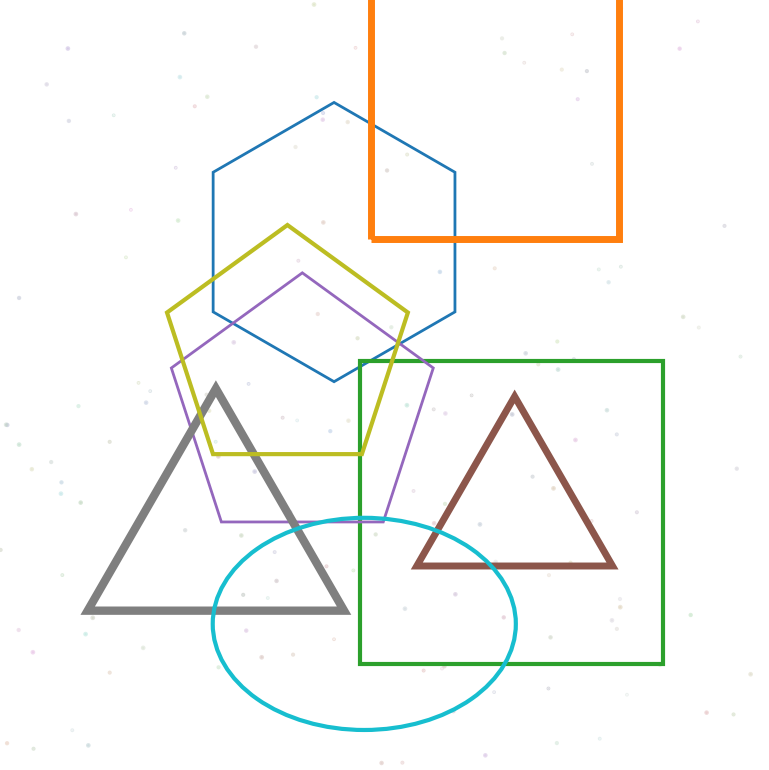[{"shape": "hexagon", "thickness": 1, "radius": 0.91, "center": [0.434, 0.686]}, {"shape": "square", "thickness": 2.5, "radius": 0.81, "center": [0.642, 0.851]}, {"shape": "square", "thickness": 1.5, "radius": 0.98, "center": [0.664, 0.334]}, {"shape": "pentagon", "thickness": 1, "radius": 0.89, "center": [0.393, 0.467]}, {"shape": "triangle", "thickness": 2.5, "radius": 0.73, "center": [0.668, 0.338]}, {"shape": "triangle", "thickness": 3, "radius": 0.96, "center": [0.28, 0.303]}, {"shape": "pentagon", "thickness": 1.5, "radius": 0.82, "center": [0.373, 0.543]}, {"shape": "oval", "thickness": 1.5, "radius": 0.98, "center": [0.473, 0.19]}]